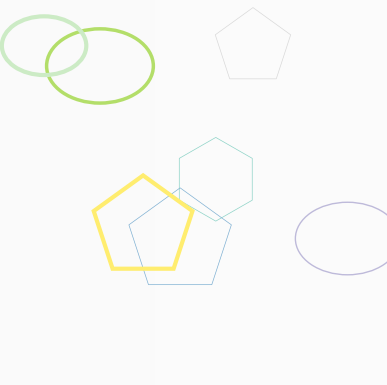[{"shape": "hexagon", "thickness": 0.5, "radius": 0.54, "center": [0.557, 0.534]}, {"shape": "oval", "thickness": 1, "radius": 0.67, "center": [0.897, 0.38]}, {"shape": "pentagon", "thickness": 0.5, "radius": 0.7, "center": [0.465, 0.373]}, {"shape": "oval", "thickness": 2.5, "radius": 0.69, "center": [0.258, 0.829]}, {"shape": "pentagon", "thickness": 0.5, "radius": 0.51, "center": [0.653, 0.878]}, {"shape": "oval", "thickness": 3, "radius": 0.54, "center": [0.114, 0.881]}, {"shape": "pentagon", "thickness": 3, "radius": 0.67, "center": [0.369, 0.41]}]